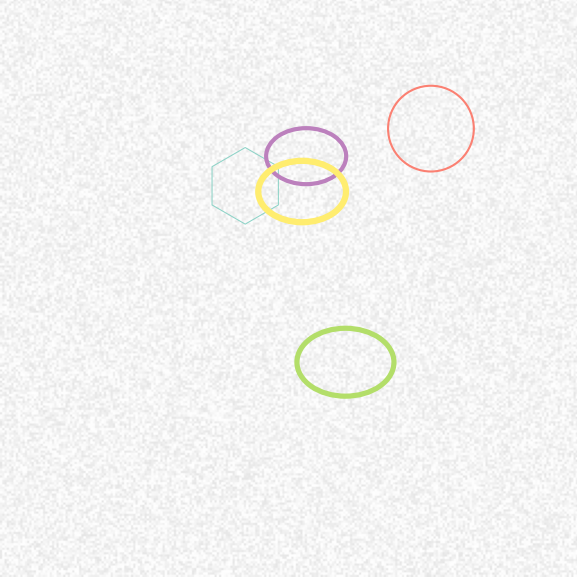[{"shape": "hexagon", "thickness": 0.5, "radius": 0.33, "center": [0.425, 0.677]}, {"shape": "circle", "thickness": 1, "radius": 0.37, "center": [0.746, 0.776]}, {"shape": "oval", "thickness": 2.5, "radius": 0.42, "center": [0.598, 0.372]}, {"shape": "oval", "thickness": 2, "radius": 0.35, "center": [0.53, 0.729]}, {"shape": "oval", "thickness": 3, "radius": 0.38, "center": [0.523, 0.667]}]